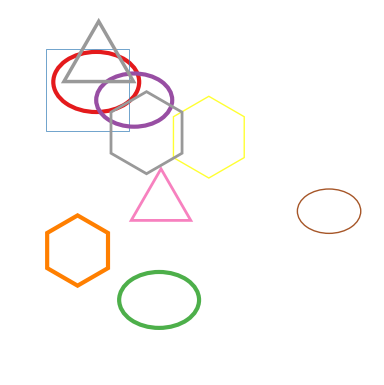[{"shape": "oval", "thickness": 3, "radius": 0.56, "center": [0.25, 0.787]}, {"shape": "square", "thickness": 0.5, "radius": 0.54, "center": [0.228, 0.766]}, {"shape": "oval", "thickness": 3, "radius": 0.52, "center": [0.413, 0.221]}, {"shape": "oval", "thickness": 3, "radius": 0.49, "center": [0.349, 0.74]}, {"shape": "hexagon", "thickness": 3, "radius": 0.46, "center": [0.202, 0.349]}, {"shape": "hexagon", "thickness": 1, "radius": 0.53, "center": [0.542, 0.644]}, {"shape": "oval", "thickness": 1, "radius": 0.41, "center": [0.855, 0.451]}, {"shape": "triangle", "thickness": 2, "radius": 0.45, "center": [0.418, 0.472]}, {"shape": "triangle", "thickness": 2.5, "radius": 0.52, "center": [0.256, 0.84]}, {"shape": "hexagon", "thickness": 2, "radius": 0.53, "center": [0.381, 0.655]}]